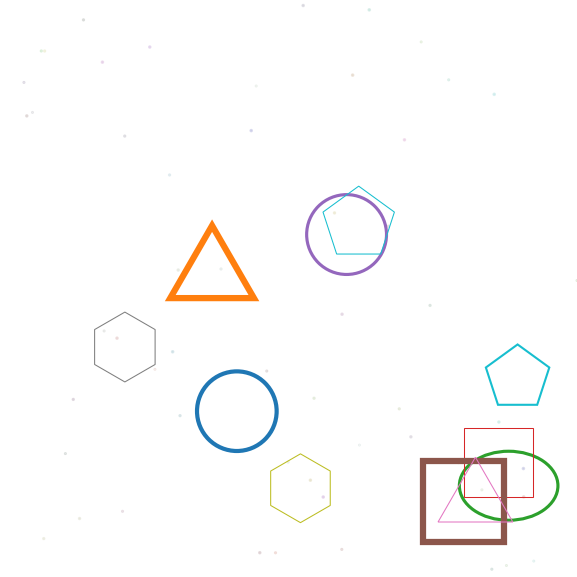[{"shape": "circle", "thickness": 2, "radius": 0.34, "center": [0.41, 0.287]}, {"shape": "triangle", "thickness": 3, "radius": 0.42, "center": [0.367, 0.525]}, {"shape": "oval", "thickness": 1.5, "radius": 0.43, "center": [0.881, 0.158]}, {"shape": "square", "thickness": 0.5, "radius": 0.3, "center": [0.863, 0.198]}, {"shape": "circle", "thickness": 1.5, "radius": 0.35, "center": [0.6, 0.593]}, {"shape": "square", "thickness": 3, "radius": 0.35, "center": [0.802, 0.13]}, {"shape": "triangle", "thickness": 0.5, "radius": 0.37, "center": [0.823, 0.133]}, {"shape": "hexagon", "thickness": 0.5, "radius": 0.3, "center": [0.216, 0.398]}, {"shape": "hexagon", "thickness": 0.5, "radius": 0.3, "center": [0.52, 0.154]}, {"shape": "pentagon", "thickness": 0.5, "radius": 0.32, "center": [0.621, 0.612]}, {"shape": "pentagon", "thickness": 1, "radius": 0.29, "center": [0.896, 0.345]}]